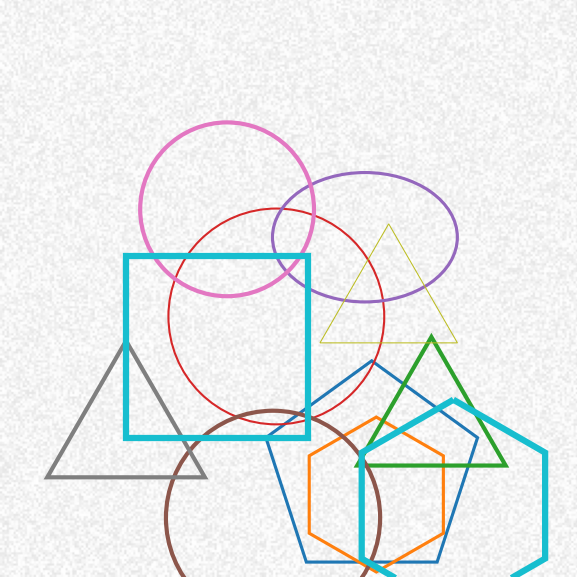[{"shape": "pentagon", "thickness": 1.5, "radius": 0.96, "center": [0.644, 0.182]}, {"shape": "hexagon", "thickness": 1.5, "radius": 0.67, "center": [0.652, 0.143]}, {"shape": "triangle", "thickness": 2, "radius": 0.74, "center": [0.747, 0.267]}, {"shape": "circle", "thickness": 1, "radius": 0.93, "center": [0.478, 0.451]}, {"shape": "oval", "thickness": 1.5, "radius": 0.8, "center": [0.632, 0.588]}, {"shape": "circle", "thickness": 2, "radius": 0.93, "center": [0.473, 0.102]}, {"shape": "circle", "thickness": 2, "radius": 0.75, "center": [0.393, 0.637]}, {"shape": "triangle", "thickness": 2, "radius": 0.79, "center": [0.218, 0.251]}, {"shape": "triangle", "thickness": 0.5, "radius": 0.69, "center": [0.673, 0.474]}, {"shape": "hexagon", "thickness": 3, "radius": 0.92, "center": [0.785, 0.124]}, {"shape": "square", "thickness": 3, "radius": 0.79, "center": [0.375, 0.398]}]